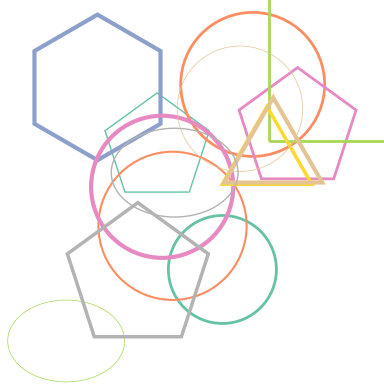[{"shape": "circle", "thickness": 2, "radius": 0.7, "center": [0.578, 0.3]}, {"shape": "pentagon", "thickness": 1, "radius": 0.71, "center": [0.408, 0.616]}, {"shape": "circle", "thickness": 1.5, "radius": 0.96, "center": [0.448, 0.413]}, {"shape": "circle", "thickness": 2, "radius": 0.93, "center": [0.656, 0.781]}, {"shape": "hexagon", "thickness": 3, "radius": 0.95, "center": [0.253, 0.773]}, {"shape": "pentagon", "thickness": 2, "radius": 0.8, "center": [0.773, 0.665]}, {"shape": "circle", "thickness": 3, "radius": 0.92, "center": [0.421, 0.515]}, {"shape": "square", "thickness": 2, "radius": 0.93, "center": [0.884, 0.82]}, {"shape": "oval", "thickness": 0.5, "radius": 0.76, "center": [0.172, 0.114]}, {"shape": "triangle", "thickness": 2.5, "radius": 0.67, "center": [0.694, 0.589]}, {"shape": "triangle", "thickness": 3, "radius": 0.74, "center": [0.71, 0.599]}, {"shape": "circle", "thickness": 0.5, "radius": 0.81, "center": [0.623, 0.718]}, {"shape": "pentagon", "thickness": 2.5, "radius": 0.96, "center": [0.358, 0.281]}, {"shape": "oval", "thickness": 1, "radius": 0.82, "center": [0.454, 0.552]}]